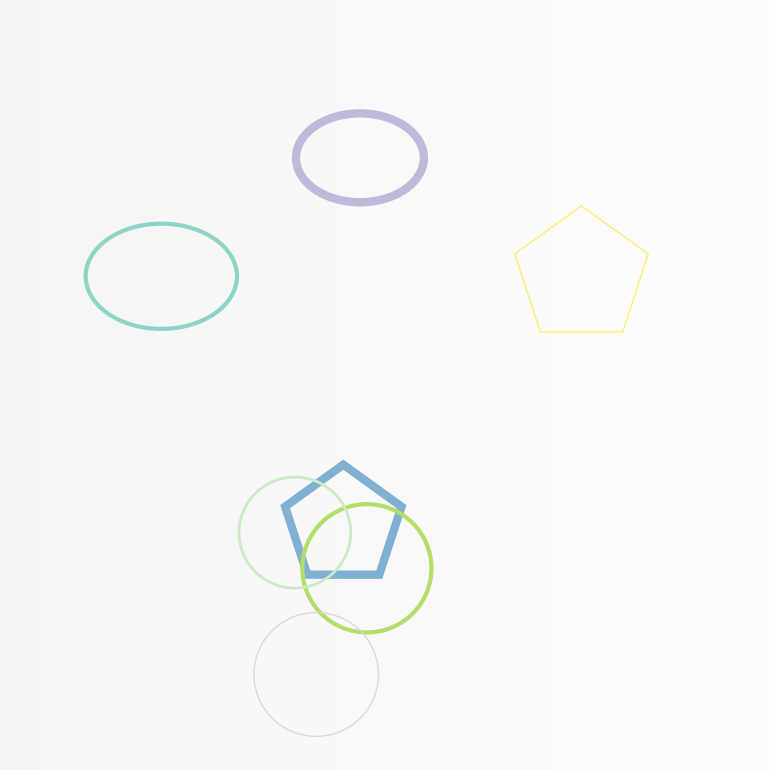[{"shape": "oval", "thickness": 1.5, "radius": 0.49, "center": [0.208, 0.641]}, {"shape": "oval", "thickness": 3, "radius": 0.41, "center": [0.464, 0.795]}, {"shape": "pentagon", "thickness": 3, "radius": 0.39, "center": [0.443, 0.318]}, {"shape": "circle", "thickness": 1.5, "radius": 0.42, "center": [0.473, 0.262]}, {"shape": "circle", "thickness": 0.5, "radius": 0.4, "center": [0.408, 0.124]}, {"shape": "circle", "thickness": 1, "radius": 0.36, "center": [0.38, 0.308]}, {"shape": "pentagon", "thickness": 0.5, "radius": 0.45, "center": [0.75, 0.642]}]